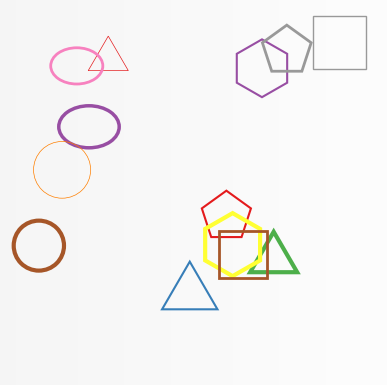[{"shape": "triangle", "thickness": 0.5, "radius": 0.3, "center": [0.279, 0.846]}, {"shape": "pentagon", "thickness": 1.5, "radius": 0.33, "center": [0.584, 0.438]}, {"shape": "triangle", "thickness": 1.5, "radius": 0.41, "center": [0.49, 0.238]}, {"shape": "triangle", "thickness": 3, "radius": 0.35, "center": [0.706, 0.328]}, {"shape": "oval", "thickness": 2.5, "radius": 0.39, "center": [0.23, 0.671]}, {"shape": "hexagon", "thickness": 1.5, "radius": 0.38, "center": [0.676, 0.823]}, {"shape": "circle", "thickness": 0.5, "radius": 0.37, "center": [0.16, 0.559]}, {"shape": "hexagon", "thickness": 3, "radius": 0.41, "center": [0.6, 0.365]}, {"shape": "circle", "thickness": 3, "radius": 0.32, "center": [0.1, 0.362]}, {"shape": "square", "thickness": 2, "radius": 0.31, "center": [0.628, 0.338]}, {"shape": "oval", "thickness": 2, "radius": 0.34, "center": [0.198, 0.829]}, {"shape": "square", "thickness": 1, "radius": 0.34, "center": [0.877, 0.891]}, {"shape": "pentagon", "thickness": 2, "radius": 0.33, "center": [0.74, 0.869]}]